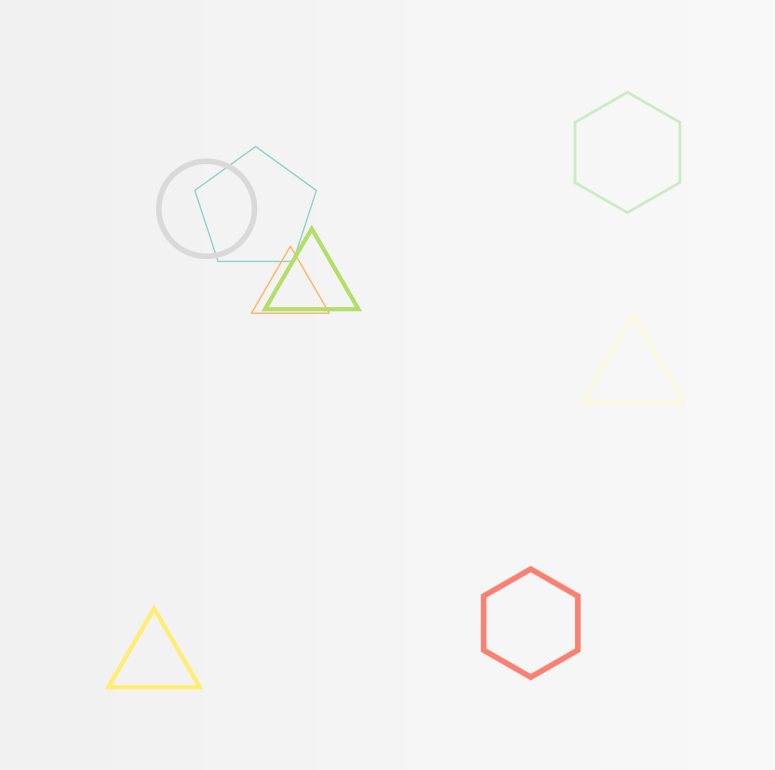[{"shape": "pentagon", "thickness": 0.5, "radius": 0.41, "center": [0.33, 0.727]}, {"shape": "triangle", "thickness": 0.5, "radius": 0.38, "center": [0.817, 0.516]}, {"shape": "hexagon", "thickness": 2, "radius": 0.35, "center": [0.685, 0.191]}, {"shape": "triangle", "thickness": 0.5, "radius": 0.29, "center": [0.375, 0.622]}, {"shape": "triangle", "thickness": 1.5, "radius": 0.35, "center": [0.402, 0.633]}, {"shape": "circle", "thickness": 2, "radius": 0.31, "center": [0.267, 0.729]}, {"shape": "hexagon", "thickness": 1, "radius": 0.39, "center": [0.81, 0.802]}, {"shape": "triangle", "thickness": 1.5, "radius": 0.34, "center": [0.199, 0.142]}]